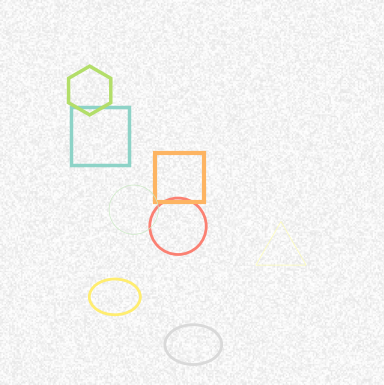[{"shape": "square", "thickness": 2.5, "radius": 0.38, "center": [0.26, 0.646]}, {"shape": "triangle", "thickness": 0.5, "radius": 0.38, "center": [0.73, 0.349]}, {"shape": "circle", "thickness": 2, "radius": 0.37, "center": [0.462, 0.412]}, {"shape": "square", "thickness": 3, "radius": 0.31, "center": [0.466, 0.539]}, {"shape": "hexagon", "thickness": 2.5, "radius": 0.32, "center": [0.233, 0.765]}, {"shape": "oval", "thickness": 2, "radius": 0.37, "center": [0.502, 0.105]}, {"shape": "circle", "thickness": 0.5, "radius": 0.32, "center": [0.347, 0.455]}, {"shape": "oval", "thickness": 2, "radius": 0.33, "center": [0.298, 0.229]}]